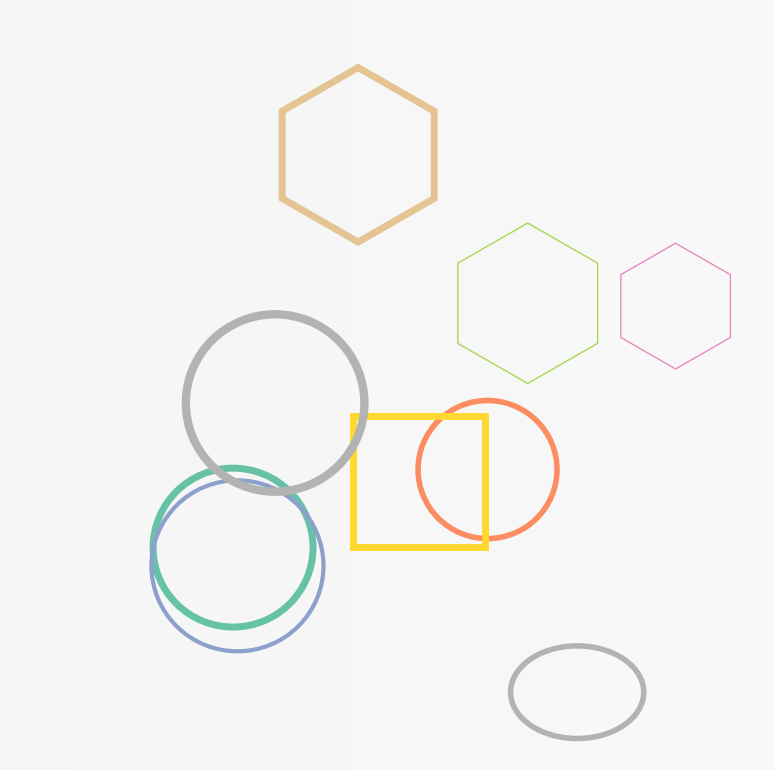[{"shape": "circle", "thickness": 2.5, "radius": 0.52, "center": [0.301, 0.289]}, {"shape": "circle", "thickness": 2, "radius": 0.45, "center": [0.629, 0.39]}, {"shape": "circle", "thickness": 1.5, "radius": 0.56, "center": [0.306, 0.265]}, {"shape": "hexagon", "thickness": 0.5, "radius": 0.41, "center": [0.872, 0.602]}, {"shape": "hexagon", "thickness": 0.5, "radius": 0.52, "center": [0.681, 0.606]}, {"shape": "square", "thickness": 2.5, "radius": 0.43, "center": [0.541, 0.374]}, {"shape": "hexagon", "thickness": 2.5, "radius": 0.57, "center": [0.462, 0.799]}, {"shape": "circle", "thickness": 3, "radius": 0.58, "center": [0.355, 0.477]}, {"shape": "oval", "thickness": 2, "radius": 0.43, "center": [0.745, 0.101]}]